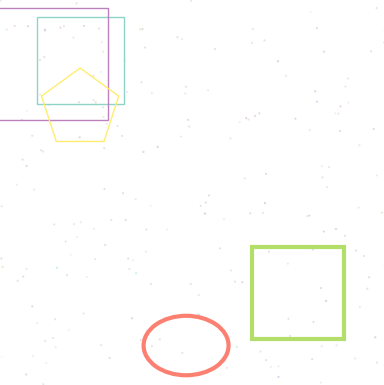[{"shape": "square", "thickness": 1, "radius": 0.57, "center": [0.21, 0.842]}, {"shape": "oval", "thickness": 3, "radius": 0.55, "center": [0.483, 0.103]}, {"shape": "square", "thickness": 3, "radius": 0.59, "center": [0.774, 0.238]}, {"shape": "square", "thickness": 1, "radius": 0.73, "center": [0.134, 0.834]}, {"shape": "pentagon", "thickness": 1, "radius": 0.53, "center": [0.208, 0.718]}]